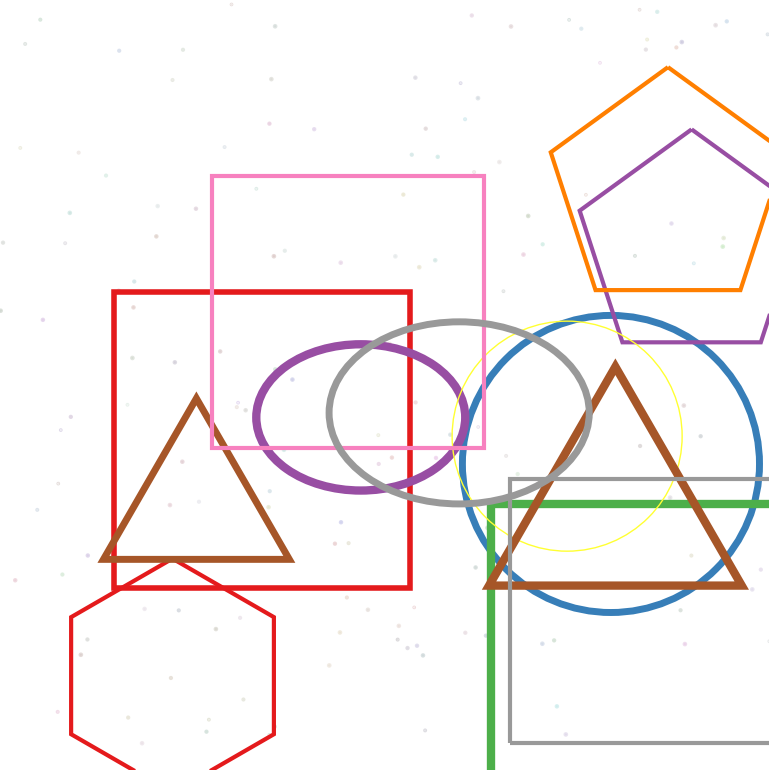[{"shape": "square", "thickness": 2, "radius": 0.96, "center": [0.34, 0.429]}, {"shape": "hexagon", "thickness": 1.5, "radius": 0.76, "center": [0.224, 0.122]}, {"shape": "circle", "thickness": 2.5, "radius": 0.96, "center": [0.793, 0.397]}, {"shape": "square", "thickness": 3, "radius": 0.91, "center": [0.82, 0.164]}, {"shape": "pentagon", "thickness": 1.5, "radius": 0.76, "center": [0.898, 0.679]}, {"shape": "oval", "thickness": 3, "radius": 0.68, "center": [0.469, 0.458]}, {"shape": "pentagon", "thickness": 1.5, "radius": 0.8, "center": [0.867, 0.753]}, {"shape": "circle", "thickness": 0.5, "radius": 0.75, "center": [0.737, 0.434]}, {"shape": "triangle", "thickness": 3, "radius": 0.95, "center": [0.799, 0.334]}, {"shape": "triangle", "thickness": 2.5, "radius": 0.7, "center": [0.255, 0.343]}, {"shape": "square", "thickness": 1.5, "radius": 0.88, "center": [0.453, 0.595]}, {"shape": "oval", "thickness": 2.5, "radius": 0.84, "center": [0.596, 0.464]}, {"shape": "square", "thickness": 1.5, "radius": 0.86, "center": [0.834, 0.207]}]